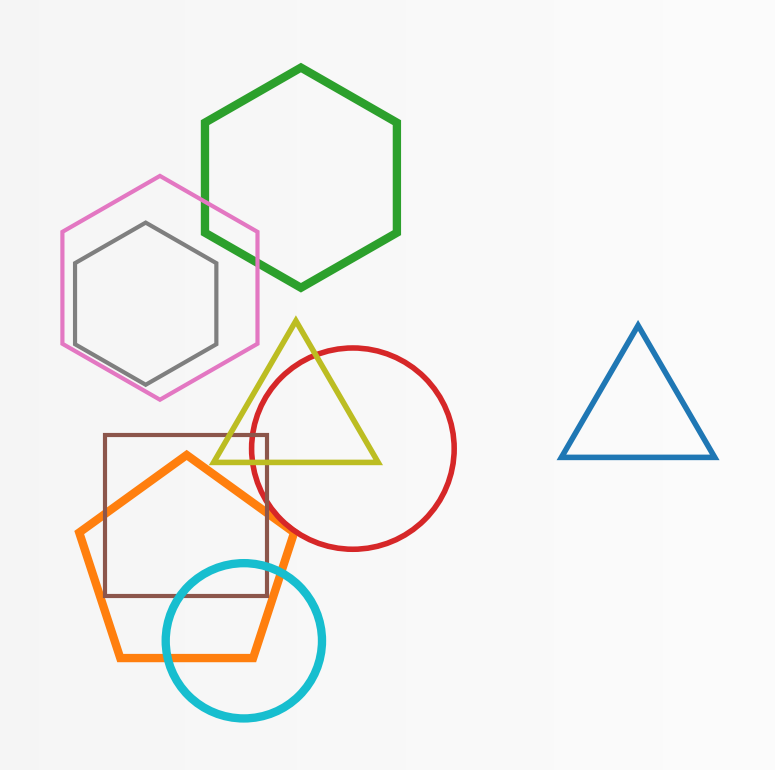[{"shape": "triangle", "thickness": 2, "radius": 0.57, "center": [0.823, 0.463]}, {"shape": "pentagon", "thickness": 3, "radius": 0.73, "center": [0.241, 0.263]}, {"shape": "hexagon", "thickness": 3, "radius": 0.71, "center": [0.388, 0.769]}, {"shape": "circle", "thickness": 2, "radius": 0.65, "center": [0.455, 0.417]}, {"shape": "square", "thickness": 1.5, "radius": 0.52, "center": [0.24, 0.331]}, {"shape": "hexagon", "thickness": 1.5, "radius": 0.73, "center": [0.206, 0.626]}, {"shape": "hexagon", "thickness": 1.5, "radius": 0.53, "center": [0.188, 0.606]}, {"shape": "triangle", "thickness": 2, "radius": 0.61, "center": [0.382, 0.461]}, {"shape": "circle", "thickness": 3, "radius": 0.5, "center": [0.315, 0.168]}]